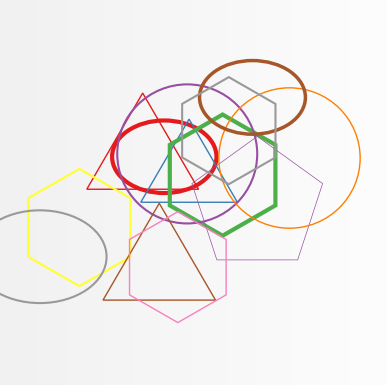[{"shape": "triangle", "thickness": 1, "radius": 0.83, "center": [0.368, 0.592]}, {"shape": "oval", "thickness": 3, "radius": 0.67, "center": [0.424, 0.593]}, {"shape": "triangle", "thickness": 1, "radius": 0.72, "center": [0.488, 0.547]}, {"shape": "hexagon", "thickness": 3, "radius": 0.79, "center": [0.574, 0.545]}, {"shape": "pentagon", "thickness": 0.5, "radius": 0.89, "center": [0.664, 0.468]}, {"shape": "circle", "thickness": 1.5, "radius": 0.9, "center": [0.483, 0.6]}, {"shape": "circle", "thickness": 1, "radius": 0.91, "center": [0.747, 0.59]}, {"shape": "hexagon", "thickness": 1.5, "radius": 0.76, "center": [0.205, 0.409]}, {"shape": "oval", "thickness": 2.5, "radius": 0.68, "center": [0.652, 0.747]}, {"shape": "triangle", "thickness": 1, "radius": 0.84, "center": [0.411, 0.304]}, {"shape": "hexagon", "thickness": 1, "radius": 0.72, "center": [0.459, 0.306]}, {"shape": "oval", "thickness": 1.5, "radius": 0.86, "center": [0.103, 0.333]}, {"shape": "hexagon", "thickness": 1.5, "radius": 0.7, "center": [0.59, 0.661]}]